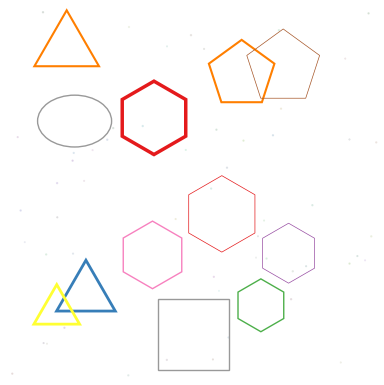[{"shape": "hexagon", "thickness": 2.5, "radius": 0.48, "center": [0.4, 0.694]}, {"shape": "hexagon", "thickness": 0.5, "radius": 0.5, "center": [0.576, 0.444]}, {"shape": "triangle", "thickness": 2, "radius": 0.44, "center": [0.223, 0.236]}, {"shape": "hexagon", "thickness": 1, "radius": 0.34, "center": [0.678, 0.207]}, {"shape": "hexagon", "thickness": 0.5, "radius": 0.39, "center": [0.75, 0.342]}, {"shape": "triangle", "thickness": 1.5, "radius": 0.48, "center": [0.173, 0.876]}, {"shape": "pentagon", "thickness": 1.5, "radius": 0.45, "center": [0.628, 0.807]}, {"shape": "triangle", "thickness": 2, "radius": 0.34, "center": [0.147, 0.192]}, {"shape": "pentagon", "thickness": 0.5, "radius": 0.5, "center": [0.736, 0.825]}, {"shape": "hexagon", "thickness": 1, "radius": 0.44, "center": [0.396, 0.338]}, {"shape": "oval", "thickness": 1, "radius": 0.48, "center": [0.194, 0.686]}, {"shape": "square", "thickness": 1, "radius": 0.46, "center": [0.503, 0.132]}]